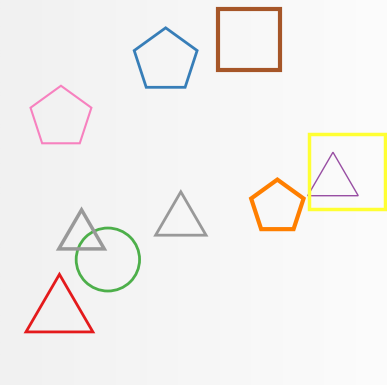[{"shape": "triangle", "thickness": 2, "radius": 0.5, "center": [0.153, 0.188]}, {"shape": "pentagon", "thickness": 2, "radius": 0.43, "center": [0.428, 0.842]}, {"shape": "circle", "thickness": 2, "radius": 0.41, "center": [0.278, 0.326]}, {"shape": "triangle", "thickness": 1, "radius": 0.38, "center": [0.859, 0.529]}, {"shape": "pentagon", "thickness": 3, "radius": 0.36, "center": [0.716, 0.462]}, {"shape": "square", "thickness": 2.5, "radius": 0.49, "center": [0.896, 0.554]}, {"shape": "square", "thickness": 3, "radius": 0.4, "center": [0.642, 0.898]}, {"shape": "pentagon", "thickness": 1.5, "radius": 0.41, "center": [0.157, 0.695]}, {"shape": "triangle", "thickness": 2, "radius": 0.38, "center": [0.467, 0.427]}, {"shape": "triangle", "thickness": 2.5, "radius": 0.34, "center": [0.21, 0.387]}]